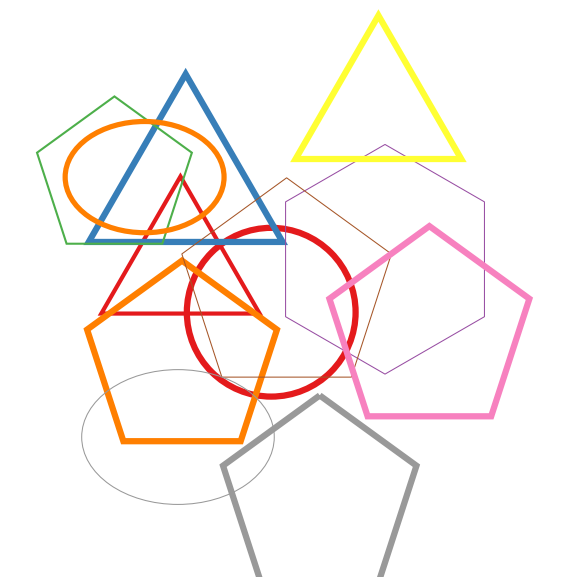[{"shape": "triangle", "thickness": 2, "radius": 0.79, "center": [0.312, 0.535]}, {"shape": "circle", "thickness": 3, "radius": 0.73, "center": [0.47, 0.459]}, {"shape": "triangle", "thickness": 3, "radius": 0.97, "center": [0.322, 0.677]}, {"shape": "pentagon", "thickness": 1, "radius": 0.7, "center": [0.198, 0.691]}, {"shape": "hexagon", "thickness": 0.5, "radius": 0.99, "center": [0.667, 0.55]}, {"shape": "pentagon", "thickness": 3, "radius": 0.86, "center": [0.315, 0.375]}, {"shape": "oval", "thickness": 2.5, "radius": 0.69, "center": [0.25, 0.692]}, {"shape": "triangle", "thickness": 3, "radius": 0.83, "center": [0.655, 0.807]}, {"shape": "pentagon", "thickness": 0.5, "radius": 0.95, "center": [0.496, 0.5]}, {"shape": "pentagon", "thickness": 3, "radius": 0.91, "center": [0.744, 0.426]}, {"shape": "pentagon", "thickness": 3, "radius": 0.88, "center": [0.554, 0.138]}, {"shape": "oval", "thickness": 0.5, "radius": 0.83, "center": [0.308, 0.242]}]